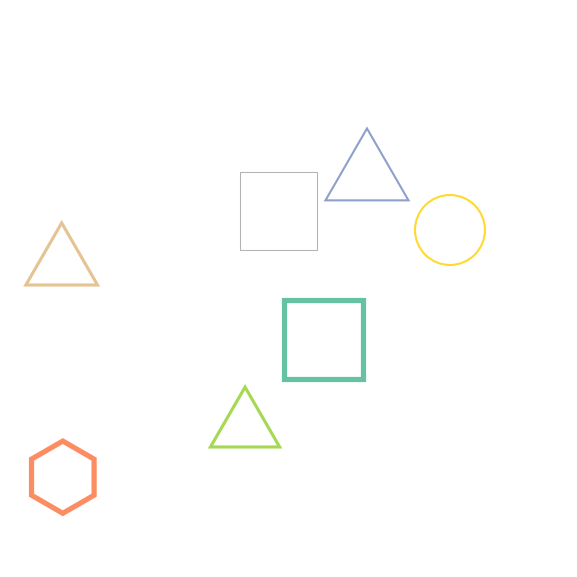[{"shape": "square", "thickness": 2.5, "radius": 0.34, "center": [0.56, 0.411]}, {"shape": "hexagon", "thickness": 2.5, "radius": 0.31, "center": [0.109, 0.173]}, {"shape": "triangle", "thickness": 1, "radius": 0.41, "center": [0.635, 0.694]}, {"shape": "triangle", "thickness": 1.5, "radius": 0.35, "center": [0.424, 0.26]}, {"shape": "circle", "thickness": 1, "radius": 0.3, "center": [0.779, 0.601]}, {"shape": "triangle", "thickness": 1.5, "radius": 0.36, "center": [0.107, 0.541]}, {"shape": "square", "thickness": 0.5, "radius": 0.33, "center": [0.482, 0.634]}]